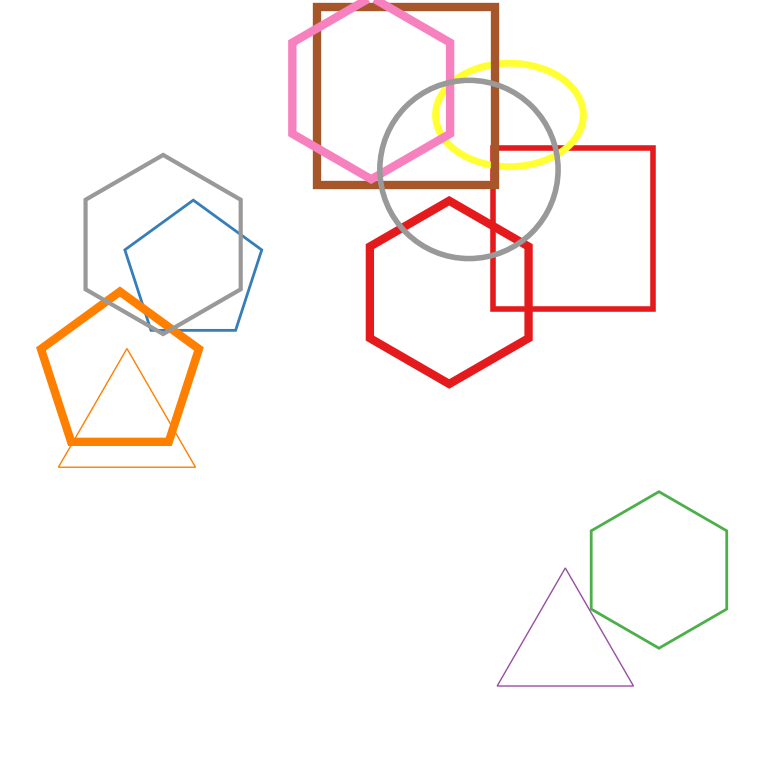[{"shape": "hexagon", "thickness": 3, "radius": 0.59, "center": [0.583, 0.62]}, {"shape": "square", "thickness": 2, "radius": 0.52, "center": [0.744, 0.703]}, {"shape": "pentagon", "thickness": 1, "radius": 0.47, "center": [0.251, 0.647]}, {"shape": "hexagon", "thickness": 1, "radius": 0.51, "center": [0.856, 0.26]}, {"shape": "triangle", "thickness": 0.5, "radius": 0.51, "center": [0.734, 0.16]}, {"shape": "triangle", "thickness": 0.5, "radius": 0.51, "center": [0.165, 0.445]}, {"shape": "pentagon", "thickness": 3, "radius": 0.54, "center": [0.156, 0.513]}, {"shape": "oval", "thickness": 2.5, "radius": 0.48, "center": [0.662, 0.851]}, {"shape": "square", "thickness": 3, "radius": 0.58, "center": [0.527, 0.875]}, {"shape": "hexagon", "thickness": 3, "radius": 0.59, "center": [0.482, 0.885]}, {"shape": "hexagon", "thickness": 1.5, "radius": 0.58, "center": [0.212, 0.682]}, {"shape": "circle", "thickness": 2, "radius": 0.58, "center": [0.609, 0.78]}]